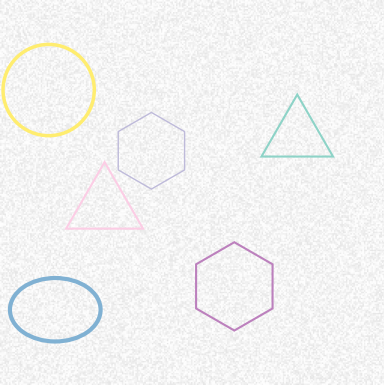[{"shape": "triangle", "thickness": 1.5, "radius": 0.54, "center": [0.772, 0.647]}, {"shape": "hexagon", "thickness": 1, "radius": 0.5, "center": [0.393, 0.608]}, {"shape": "oval", "thickness": 3, "radius": 0.59, "center": [0.144, 0.195]}, {"shape": "triangle", "thickness": 1.5, "radius": 0.58, "center": [0.272, 0.464]}, {"shape": "hexagon", "thickness": 1.5, "radius": 0.57, "center": [0.609, 0.256]}, {"shape": "circle", "thickness": 2.5, "radius": 0.59, "center": [0.126, 0.766]}]